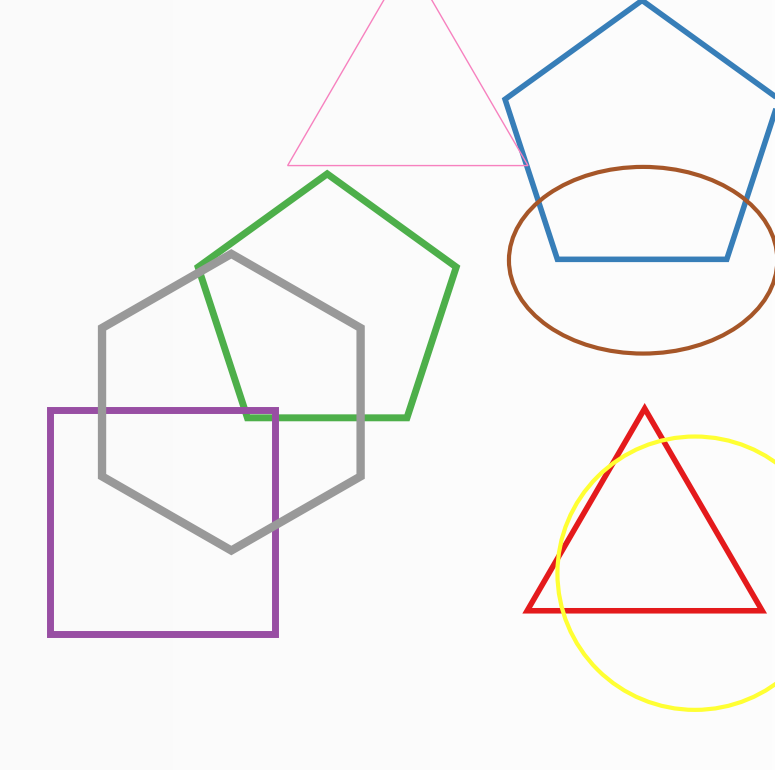[{"shape": "triangle", "thickness": 2, "radius": 0.88, "center": [0.832, 0.294]}, {"shape": "pentagon", "thickness": 2, "radius": 0.93, "center": [0.828, 0.814]}, {"shape": "pentagon", "thickness": 2.5, "radius": 0.88, "center": [0.422, 0.599]}, {"shape": "square", "thickness": 2.5, "radius": 0.73, "center": [0.21, 0.322]}, {"shape": "circle", "thickness": 1.5, "radius": 0.89, "center": [0.897, 0.256]}, {"shape": "oval", "thickness": 1.5, "radius": 0.87, "center": [0.83, 0.662]}, {"shape": "triangle", "thickness": 0.5, "radius": 0.9, "center": [0.526, 0.874]}, {"shape": "hexagon", "thickness": 3, "radius": 0.96, "center": [0.298, 0.478]}]